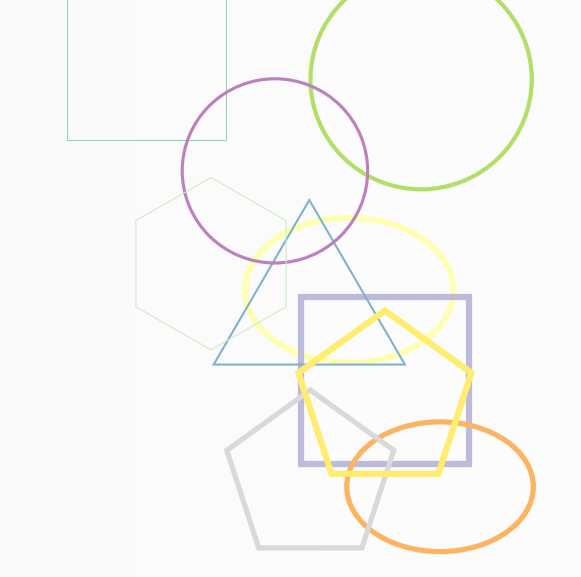[{"shape": "square", "thickness": 0.5, "radius": 0.68, "center": [0.252, 0.894]}, {"shape": "oval", "thickness": 3, "radius": 0.89, "center": [0.601, 0.497]}, {"shape": "square", "thickness": 3, "radius": 0.72, "center": [0.663, 0.34]}, {"shape": "triangle", "thickness": 1, "radius": 0.95, "center": [0.532, 0.463]}, {"shape": "oval", "thickness": 2.5, "radius": 0.8, "center": [0.757, 0.156]}, {"shape": "circle", "thickness": 2, "radius": 0.95, "center": [0.725, 0.862]}, {"shape": "pentagon", "thickness": 2.5, "radius": 0.76, "center": [0.534, 0.173]}, {"shape": "circle", "thickness": 1.5, "radius": 0.8, "center": [0.473, 0.703]}, {"shape": "hexagon", "thickness": 0.5, "radius": 0.75, "center": [0.363, 0.543]}, {"shape": "pentagon", "thickness": 3, "radius": 0.78, "center": [0.662, 0.305]}]